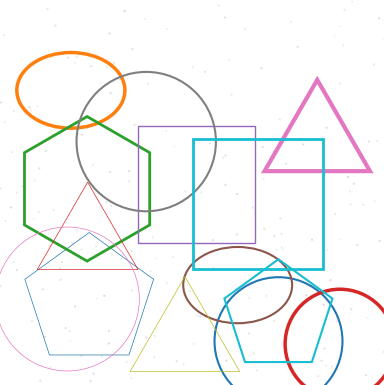[{"shape": "circle", "thickness": 1.5, "radius": 0.83, "center": [0.723, 0.114]}, {"shape": "pentagon", "thickness": 0.5, "radius": 0.88, "center": [0.232, 0.22]}, {"shape": "oval", "thickness": 2.5, "radius": 0.7, "center": [0.184, 0.765]}, {"shape": "hexagon", "thickness": 2, "radius": 0.94, "center": [0.226, 0.51]}, {"shape": "triangle", "thickness": 0.5, "radius": 0.76, "center": [0.228, 0.375]}, {"shape": "circle", "thickness": 2.5, "radius": 0.71, "center": [0.883, 0.106]}, {"shape": "square", "thickness": 1, "radius": 0.76, "center": [0.51, 0.521]}, {"shape": "oval", "thickness": 1.5, "radius": 0.71, "center": [0.617, 0.259]}, {"shape": "triangle", "thickness": 3, "radius": 0.79, "center": [0.824, 0.635]}, {"shape": "circle", "thickness": 0.5, "radius": 0.93, "center": [0.175, 0.223]}, {"shape": "circle", "thickness": 1.5, "radius": 0.9, "center": [0.38, 0.632]}, {"shape": "triangle", "thickness": 0.5, "radius": 0.82, "center": [0.48, 0.117]}, {"shape": "pentagon", "thickness": 1.5, "radius": 0.74, "center": [0.723, 0.179]}, {"shape": "square", "thickness": 2, "radius": 0.84, "center": [0.671, 0.469]}]